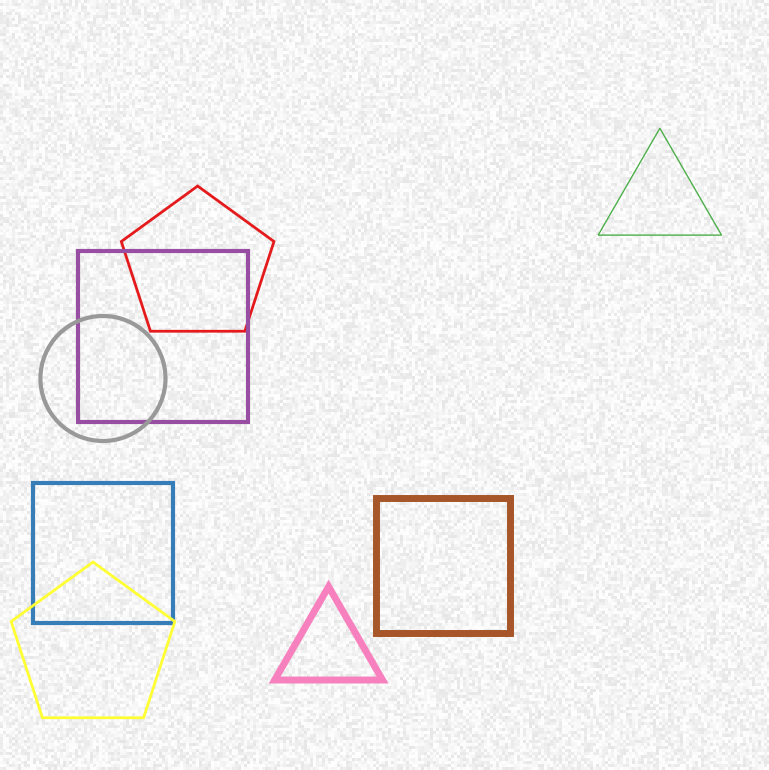[{"shape": "pentagon", "thickness": 1, "radius": 0.52, "center": [0.257, 0.654]}, {"shape": "square", "thickness": 1.5, "radius": 0.45, "center": [0.134, 0.282]}, {"shape": "triangle", "thickness": 0.5, "radius": 0.46, "center": [0.857, 0.741]}, {"shape": "square", "thickness": 1.5, "radius": 0.55, "center": [0.212, 0.563]}, {"shape": "pentagon", "thickness": 1, "radius": 0.56, "center": [0.121, 0.158]}, {"shape": "square", "thickness": 2.5, "radius": 0.44, "center": [0.575, 0.265]}, {"shape": "triangle", "thickness": 2.5, "radius": 0.4, "center": [0.427, 0.157]}, {"shape": "circle", "thickness": 1.5, "radius": 0.41, "center": [0.134, 0.508]}]